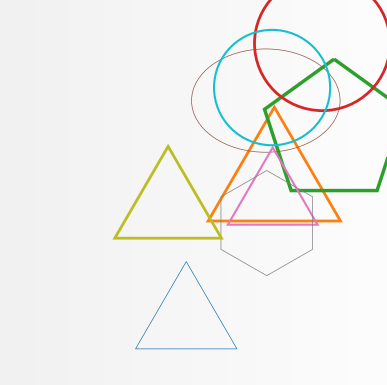[{"shape": "triangle", "thickness": 0.5, "radius": 0.76, "center": [0.481, 0.169]}, {"shape": "triangle", "thickness": 2, "radius": 0.99, "center": [0.708, 0.525]}, {"shape": "pentagon", "thickness": 2.5, "radius": 0.94, "center": [0.862, 0.658]}, {"shape": "circle", "thickness": 2, "radius": 0.87, "center": [0.832, 0.888]}, {"shape": "oval", "thickness": 0.5, "radius": 0.96, "center": [0.686, 0.739]}, {"shape": "triangle", "thickness": 1.5, "radius": 0.67, "center": [0.704, 0.483]}, {"shape": "hexagon", "thickness": 0.5, "radius": 0.68, "center": [0.688, 0.421]}, {"shape": "triangle", "thickness": 2, "radius": 0.79, "center": [0.434, 0.461]}, {"shape": "circle", "thickness": 1.5, "radius": 0.75, "center": [0.702, 0.773]}]